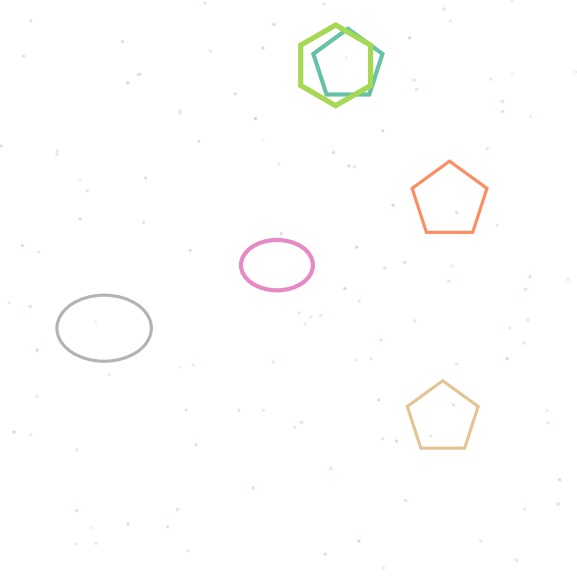[{"shape": "pentagon", "thickness": 2, "radius": 0.31, "center": [0.602, 0.886]}, {"shape": "pentagon", "thickness": 1.5, "radius": 0.34, "center": [0.778, 0.652]}, {"shape": "oval", "thickness": 2, "radius": 0.31, "center": [0.48, 0.54]}, {"shape": "hexagon", "thickness": 2.5, "radius": 0.35, "center": [0.581, 0.886]}, {"shape": "pentagon", "thickness": 1.5, "radius": 0.32, "center": [0.767, 0.275]}, {"shape": "oval", "thickness": 1.5, "radius": 0.41, "center": [0.18, 0.431]}]